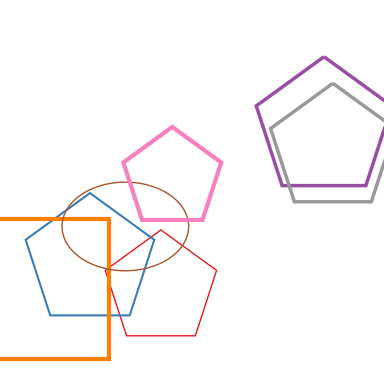[{"shape": "pentagon", "thickness": 1, "radius": 0.76, "center": [0.418, 0.251]}, {"shape": "pentagon", "thickness": 1.5, "radius": 0.88, "center": [0.234, 0.323]}, {"shape": "pentagon", "thickness": 2.5, "radius": 0.93, "center": [0.842, 0.668]}, {"shape": "square", "thickness": 3, "radius": 0.91, "center": [0.1, 0.249]}, {"shape": "oval", "thickness": 1, "radius": 0.82, "center": [0.326, 0.412]}, {"shape": "pentagon", "thickness": 3, "radius": 0.67, "center": [0.447, 0.537]}, {"shape": "pentagon", "thickness": 2.5, "radius": 0.85, "center": [0.865, 0.614]}]